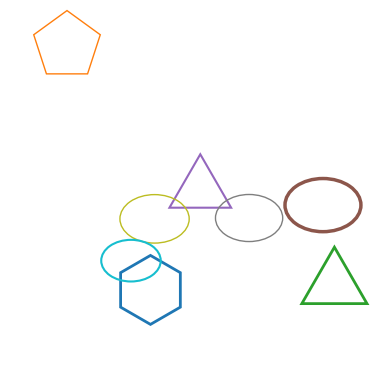[{"shape": "hexagon", "thickness": 2, "radius": 0.45, "center": [0.391, 0.247]}, {"shape": "pentagon", "thickness": 1, "radius": 0.45, "center": [0.174, 0.882]}, {"shape": "triangle", "thickness": 2, "radius": 0.49, "center": [0.869, 0.26]}, {"shape": "triangle", "thickness": 1.5, "radius": 0.46, "center": [0.52, 0.507]}, {"shape": "oval", "thickness": 2.5, "radius": 0.49, "center": [0.839, 0.467]}, {"shape": "oval", "thickness": 1, "radius": 0.44, "center": [0.647, 0.434]}, {"shape": "oval", "thickness": 1, "radius": 0.45, "center": [0.401, 0.432]}, {"shape": "oval", "thickness": 1.5, "radius": 0.39, "center": [0.34, 0.323]}]